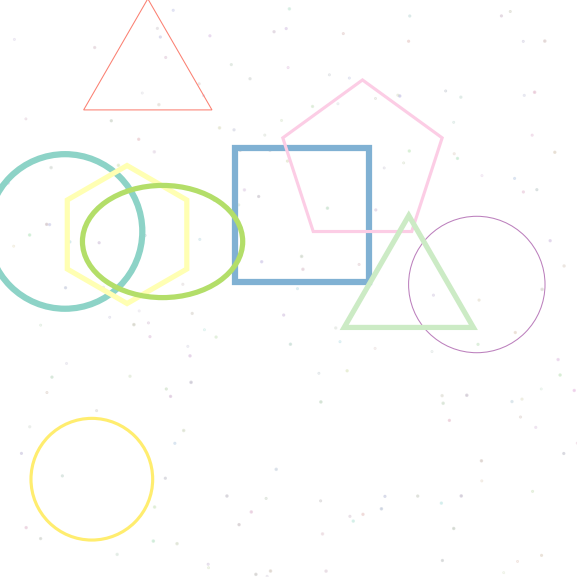[{"shape": "circle", "thickness": 3, "radius": 0.67, "center": [0.113, 0.598]}, {"shape": "hexagon", "thickness": 2.5, "radius": 0.6, "center": [0.22, 0.593]}, {"shape": "triangle", "thickness": 0.5, "radius": 0.64, "center": [0.256, 0.873]}, {"shape": "square", "thickness": 3, "radius": 0.58, "center": [0.523, 0.627]}, {"shape": "oval", "thickness": 2.5, "radius": 0.69, "center": [0.282, 0.581]}, {"shape": "pentagon", "thickness": 1.5, "radius": 0.73, "center": [0.628, 0.716]}, {"shape": "circle", "thickness": 0.5, "radius": 0.59, "center": [0.826, 0.506]}, {"shape": "triangle", "thickness": 2.5, "radius": 0.65, "center": [0.708, 0.497]}, {"shape": "circle", "thickness": 1.5, "radius": 0.53, "center": [0.159, 0.169]}]